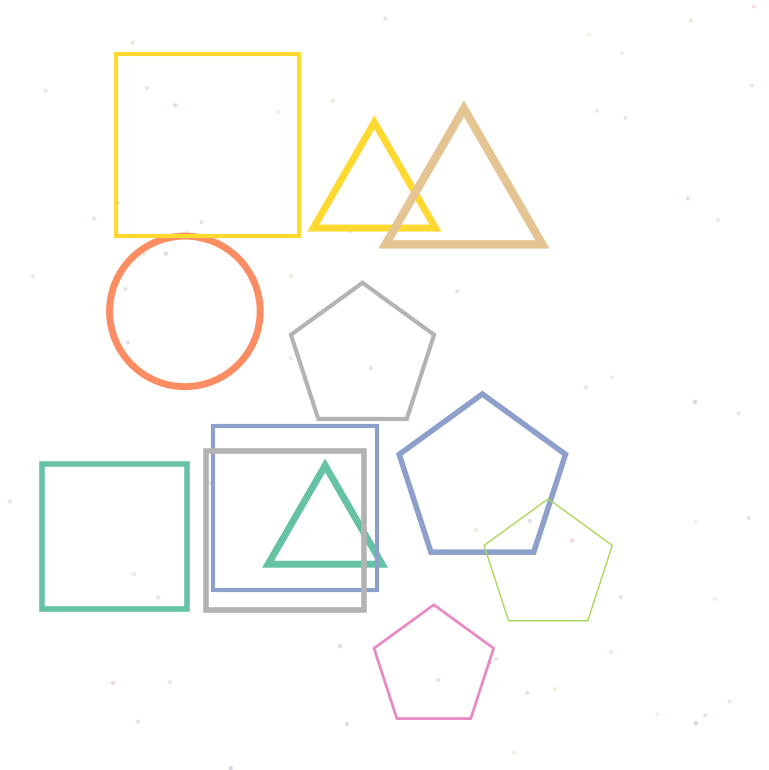[{"shape": "triangle", "thickness": 2.5, "radius": 0.43, "center": [0.422, 0.31]}, {"shape": "square", "thickness": 2, "radius": 0.47, "center": [0.149, 0.303]}, {"shape": "circle", "thickness": 2.5, "radius": 0.49, "center": [0.24, 0.596]}, {"shape": "pentagon", "thickness": 2, "radius": 0.57, "center": [0.626, 0.375]}, {"shape": "square", "thickness": 1.5, "radius": 0.53, "center": [0.383, 0.34]}, {"shape": "pentagon", "thickness": 1, "radius": 0.41, "center": [0.563, 0.133]}, {"shape": "pentagon", "thickness": 0.5, "radius": 0.44, "center": [0.712, 0.265]}, {"shape": "square", "thickness": 1.5, "radius": 0.59, "center": [0.27, 0.812]}, {"shape": "triangle", "thickness": 2.5, "radius": 0.46, "center": [0.486, 0.75]}, {"shape": "triangle", "thickness": 3, "radius": 0.59, "center": [0.603, 0.741]}, {"shape": "square", "thickness": 2, "radius": 0.51, "center": [0.37, 0.311]}, {"shape": "pentagon", "thickness": 1.5, "radius": 0.49, "center": [0.471, 0.535]}]